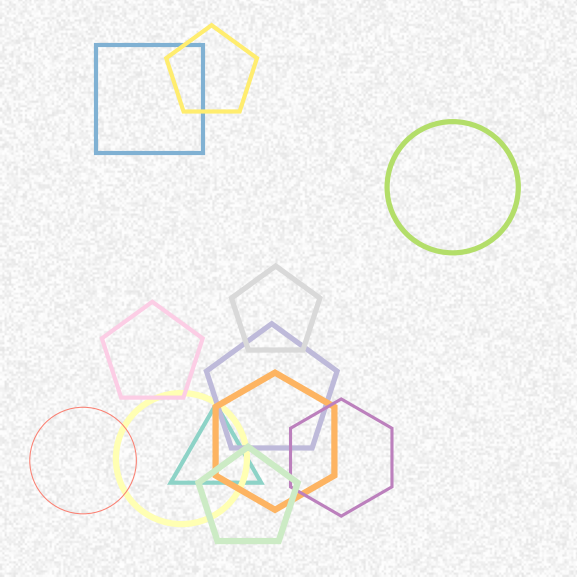[{"shape": "triangle", "thickness": 2, "radius": 0.45, "center": [0.374, 0.209]}, {"shape": "circle", "thickness": 3, "radius": 0.57, "center": [0.314, 0.205]}, {"shape": "pentagon", "thickness": 2.5, "radius": 0.59, "center": [0.471, 0.32]}, {"shape": "circle", "thickness": 0.5, "radius": 0.46, "center": [0.144, 0.202]}, {"shape": "square", "thickness": 2, "radius": 0.46, "center": [0.259, 0.827]}, {"shape": "hexagon", "thickness": 3, "radius": 0.59, "center": [0.476, 0.235]}, {"shape": "circle", "thickness": 2.5, "radius": 0.57, "center": [0.784, 0.675]}, {"shape": "pentagon", "thickness": 2, "radius": 0.46, "center": [0.264, 0.385]}, {"shape": "pentagon", "thickness": 2.5, "radius": 0.4, "center": [0.477, 0.458]}, {"shape": "hexagon", "thickness": 1.5, "radius": 0.51, "center": [0.591, 0.207]}, {"shape": "pentagon", "thickness": 3, "radius": 0.45, "center": [0.43, 0.135]}, {"shape": "pentagon", "thickness": 2, "radius": 0.41, "center": [0.366, 0.873]}]